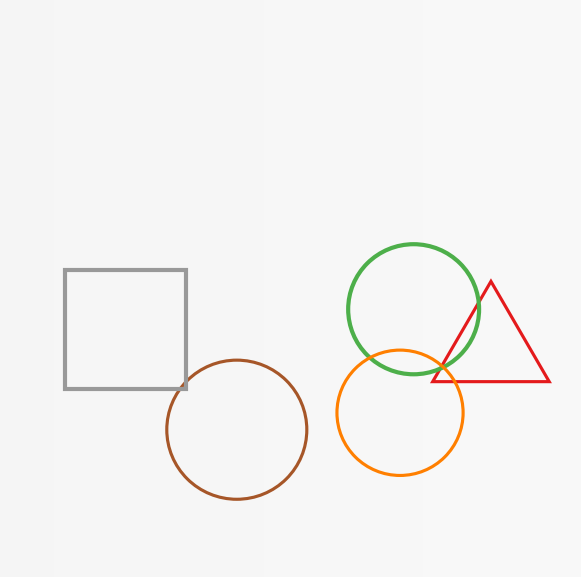[{"shape": "triangle", "thickness": 1.5, "radius": 0.58, "center": [0.845, 0.396]}, {"shape": "circle", "thickness": 2, "radius": 0.56, "center": [0.712, 0.464]}, {"shape": "circle", "thickness": 1.5, "radius": 0.54, "center": [0.688, 0.284]}, {"shape": "circle", "thickness": 1.5, "radius": 0.6, "center": [0.407, 0.255]}, {"shape": "square", "thickness": 2, "radius": 0.52, "center": [0.216, 0.428]}]